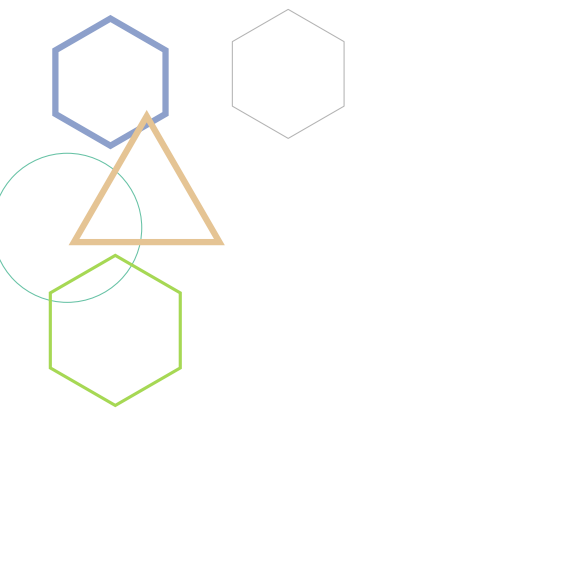[{"shape": "circle", "thickness": 0.5, "radius": 0.65, "center": [0.116, 0.605]}, {"shape": "hexagon", "thickness": 3, "radius": 0.55, "center": [0.191, 0.857]}, {"shape": "hexagon", "thickness": 1.5, "radius": 0.65, "center": [0.2, 0.427]}, {"shape": "triangle", "thickness": 3, "radius": 0.73, "center": [0.254, 0.653]}, {"shape": "hexagon", "thickness": 0.5, "radius": 0.56, "center": [0.499, 0.871]}]